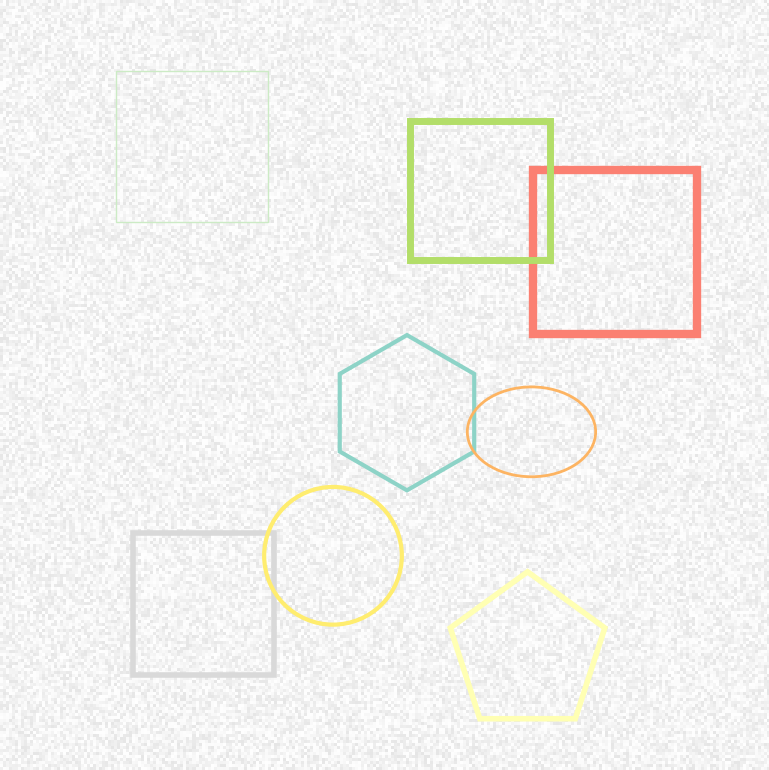[{"shape": "hexagon", "thickness": 1.5, "radius": 0.5, "center": [0.529, 0.464]}, {"shape": "pentagon", "thickness": 2, "radius": 0.53, "center": [0.685, 0.152]}, {"shape": "square", "thickness": 3, "radius": 0.53, "center": [0.799, 0.672]}, {"shape": "oval", "thickness": 1, "radius": 0.42, "center": [0.69, 0.439]}, {"shape": "square", "thickness": 2.5, "radius": 0.45, "center": [0.624, 0.753]}, {"shape": "square", "thickness": 2, "radius": 0.46, "center": [0.264, 0.216]}, {"shape": "square", "thickness": 0.5, "radius": 0.49, "center": [0.249, 0.81]}, {"shape": "circle", "thickness": 1.5, "radius": 0.45, "center": [0.432, 0.278]}]